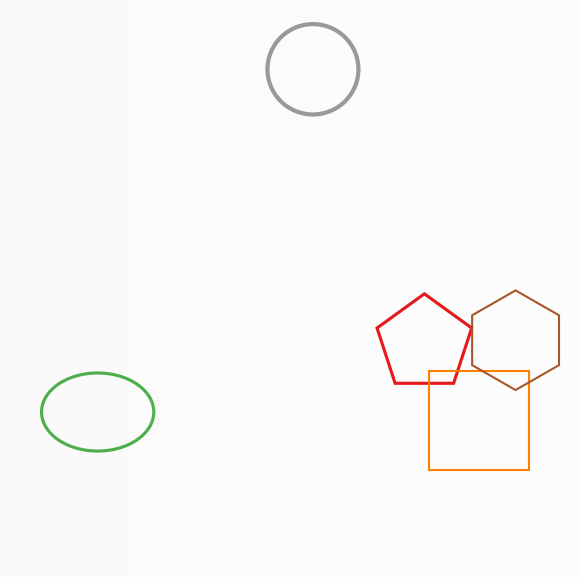[{"shape": "pentagon", "thickness": 1.5, "radius": 0.43, "center": [0.73, 0.405]}, {"shape": "oval", "thickness": 1.5, "radius": 0.48, "center": [0.168, 0.286]}, {"shape": "square", "thickness": 1, "radius": 0.43, "center": [0.824, 0.27]}, {"shape": "hexagon", "thickness": 1, "radius": 0.43, "center": [0.887, 0.41]}, {"shape": "circle", "thickness": 2, "radius": 0.39, "center": [0.538, 0.879]}]